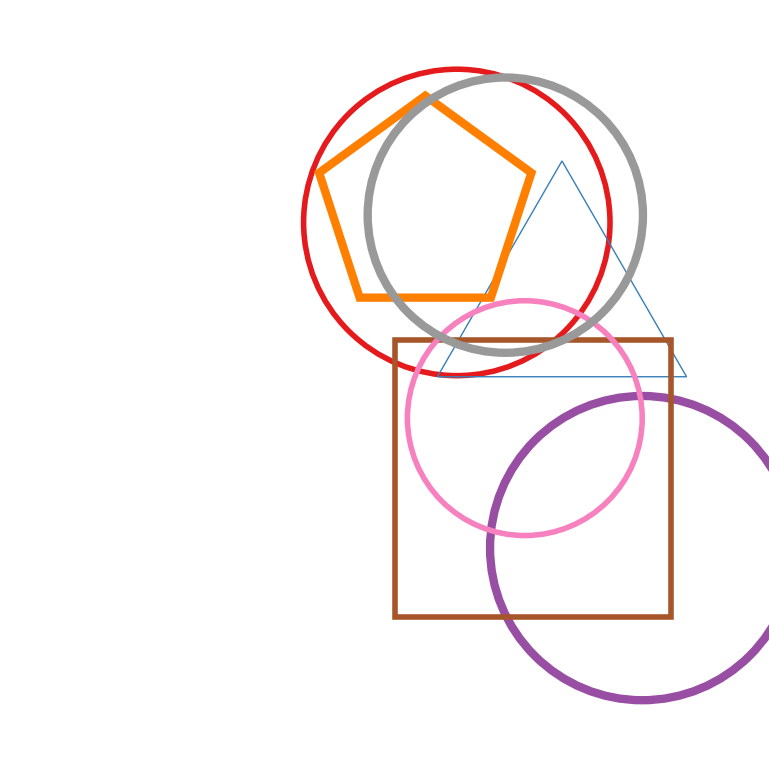[{"shape": "circle", "thickness": 2, "radius": 0.99, "center": [0.593, 0.711]}, {"shape": "triangle", "thickness": 0.5, "radius": 0.93, "center": [0.73, 0.604]}, {"shape": "circle", "thickness": 3, "radius": 0.99, "center": [0.834, 0.288]}, {"shape": "pentagon", "thickness": 3, "radius": 0.72, "center": [0.552, 0.731]}, {"shape": "square", "thickness": 2, "radius": 0.9, "center": [0.693, 0.379]}, {"shape": "circle", "thickness": 2, "radius": 0.76, "center": [0.682, 0.457]}, {"shape": "circle", "thickness": 3, "radius": 0.89, "center": [0.656, 0.721]}]